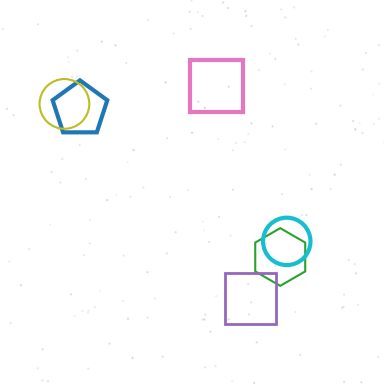[{"shape": "pentagon", "thickness": 3, "radius": 0.37, "center": [0.208, 0.717]}, {"shape": "hexagon", "thickness": 1.5, "radius": 0.37, "center": [0.728, 0.332]}, {"shape": "square", "thickness": 2, "radius": 0.33, "center": [0.651, 0.224]}, {"shape": "square", "thickness": 3, "radius": 0.34, "center": [0.563, 0.777]}, {"shape": "circle", "thickness": 1.5, "radius": 0.32, "center": [0.167, 0.73]}, {"shape": "circle", "thickness": 3, "radius": 0.31, "center": [0.745, 0.373]}]